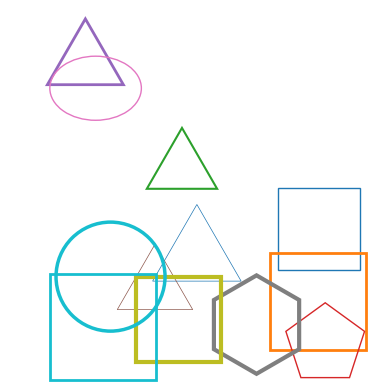[{"shape": "square", "thickness": 1, "radius": 0.53, "center": [0.829, 0.406]}, {"shape": "triangle", "thickness": 0.5, "radius": 0.66, "center": [0.511, 0.336]}, {"shape": "square", "thickness": 2, "radius": 0.63, "center": [0.826, 0.217]}, {"shape": "triangle", "thickness": 1.5, "radius": 0.53, "center": [0.473, 0.562]}, {"shape": "pentagon", "thickness": 1, "radius": 0.54, "center": [0.845, 0.106]}, {"shape": "triangle", "thickness": 2, "radius": 0.57, "center": [0.222, 0.837]}, {"shape": "triangle", "thickness": 0.5, "radius": 0.57, "center": [0.403, 0.252]}, {"shape": "oval", "thickness": 1, "radius": 0.59, "center": [0.248, 0.771]}, {"shape": "hexagon", "thickness": 3, "radius": 0.64, "center": [0.666, 0.157]}, {"shape": "square", "thickness": 3, "radius": 0.55, "center": [0.463, 0.17]}, {"shape": "square", "thickness": 2, "radius": 0.69, "center": [0.267, 0.15]}, {"shape": "circle", "thickness": 2.5, "radius": 0.71, "center": [0.287, 0.282]}]